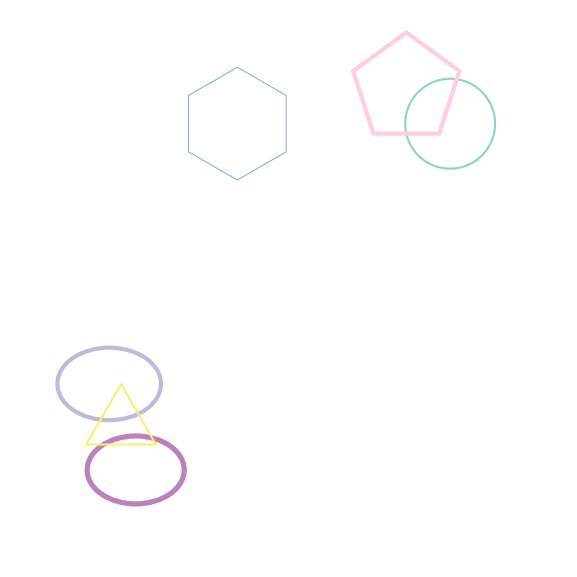[{"shape": "circle", "thickness": 1, "radius": 0.39, "center": [0.779, 0.785]}, {"shape": "oval", "thickness": 2, "radius": 0.45, "center": [0.189, 0.334]}, {"shape": "hexagon", "thickness": 0.5, "radius": 0.49, "center": [0.411, 0.785]}, {"shape": "pentagon", "thickness": 2, "radius": 0.48, "center": [0.704, 0.846]}, {"shape": "oval", "thickness": 2.5, "radius": 0.42, "center": [0.235, 0.185]}, {"shape": "triangle", "thickness": 1, "radius": 0.35, "center": [0.21, 0.264]}]